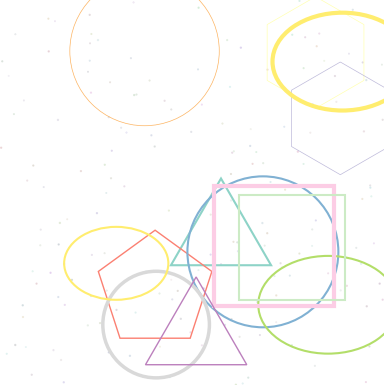[{"shape": "triangle", "thickness": 1.5, "radius": 0.75, "center": [0.574, 0.386]}, {"shape": "hexagon", "thickness": 0.5, "radius": 0.73, "center": [0.82, 0.864]}, {"shape": "hexagon", "thickness": 0.5, "radius": 0.73, "center": [0.884, 0.693]}, {"shape": "pentagon", "thickness": 1, "radius": 0.78, "center": [0.403, 0.247]}, {"shape": "circle", "thickness": 1.5, "radius": 0.98, "center": [0.683, 0.346]}, {"shape": "circle", "thickness": 0.5, "radius": 0.97, "center": [0.375, 0.867]}, {"shape": "oval", "thickness": 1.5, "radius": 0.91, "center": [0.852, 0.208]}, {"shape": "square", "thickness": 3, "radius": 0.78, "center": [0.711, 0.361]}, {"shape": "circle", "thickness": 2.5, "radius": 0.69, "center": [0.405, 0.157]}, {"shape": "triangle", "thickness": 1, "radius": 0.76, "center": [0.509, 0.129]}, {"shape": "square", "thickness": 1.5, "radius": 0.68, "center": [0.758, 0.356]}, {"shape": "oval", "thickness": 1.5, "radius": 0.68, "center": [0.302, 0.316]}, {"shape": "oval", "thickness": 3, "radius": 0.91, "center": [0.889, 0.84]}]